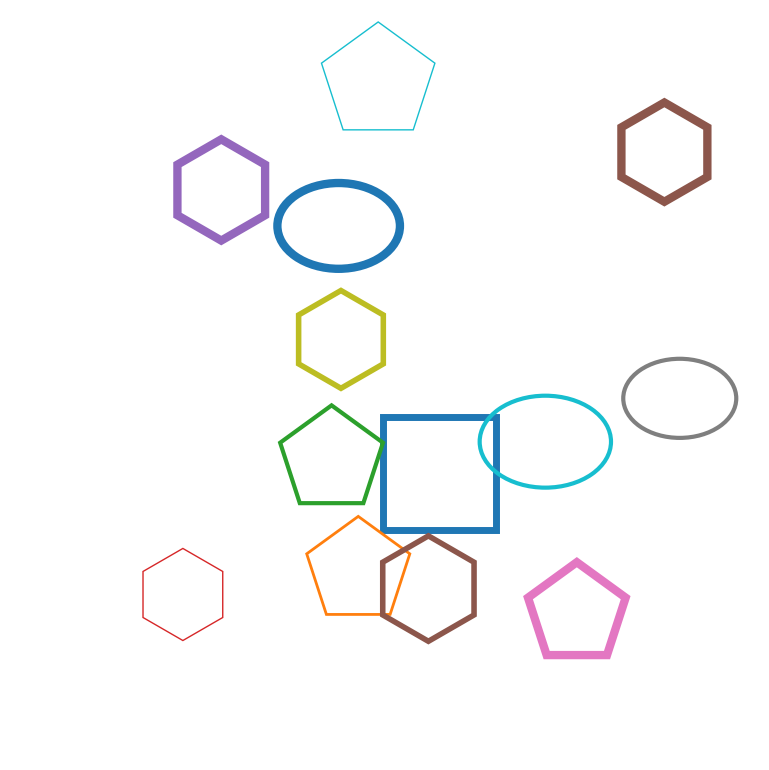[{"shape": "oval", "thickness": 3, "radius": 0.4, "center": [0.44, 0.707]}, {"shape": "square", "thickness": 2.5, "radius": 0.37, "center": [0.571, 0.385]}, {"shape": "pentagon", "thickness": 1, "radius": 0.35, "center": [0.465, 0.259]}, {"shape": "pentagon", "thickness": 1.5, "radius": 0.35, "center": [0.431, 0.403]}, {"shape": "hexagon", "thickness": 0.5, "radius": 0.3, "center": [0.238, 0.228]}, {"shape": "hexagon", "thickness": 3, "radius": 0.33, "center": [0.287, 0.753]}, {"shape": "hexagon", "thickness": 2, "radius": 0.34, "center": [0.556, 0.236]}, {"shape": "hexagon", "thickness": 3, "radius": 0.32, "center": [0.863, 0.802]}, {"shape": "pentagon", "thickness": 3, "radius": 0.33, "center": [0.749, 0.203]}, {"shape": "oval", "thickness": 1.5, "radius": 0.37, "center": [0.883, 0.483]}, {"shape": "hexagon", "thickness": 2, "radius": 0.32, "center": [0.443, 0.559]}, {"shape": "oval", "thickness": 1.5, "radius": 0.43, "center": [0.708, 0.426]}, {"shape": "pentagon", "thickness": 0.5, "radius": 0.39, "center": [0.491, 0.894]}]